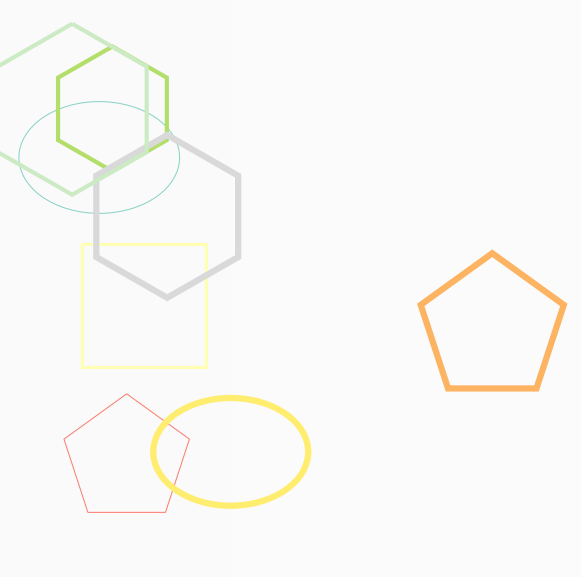[{"shape": "oval", "thickness": 0.5, "radius": 0.69, "center": [0.171, 0.726]}, {"shape": "square", "thickness": 1.5, "radius": 0.53, "center": [0.248, 0.47]}, {"shape": "pentagon", "thickness": 0.5, "radius": 0.57, "center": [0.218, 0.204]}, {"shape": "pentagon", "thickness": 3, "radius": 0.65, "center": [0.847, 0.431]}, {"shape": "hexagon", "thickness": 2, "radius": 0.54, "center": [0.193, 0.811]}, {"shape": "hexagon", "thickness": 3, "radius": 0.7, "center": [0.288, 0.624]}, {"shape": "hexagon", "thickness": 2, "radius": 0.74, "center": [0.124, 0.81]}, {"shape": "oval", "thickness": 3, "radius": 0.67, "center": [0.397, 0.217]}]